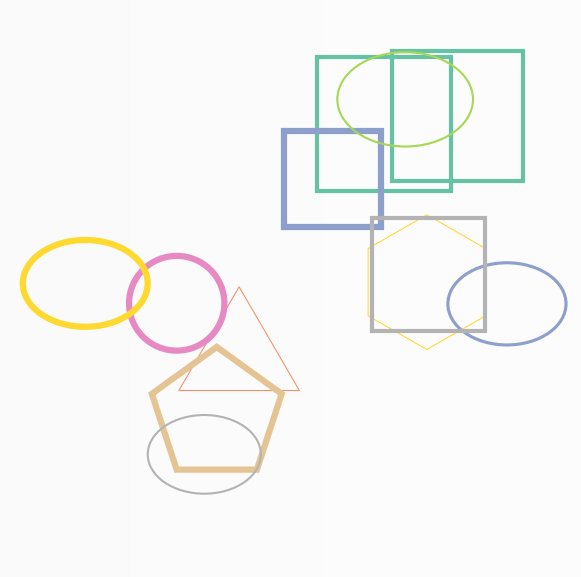[{"shape": "square", "thickness": 2, "radius": 0.58, "center": [0.661, 0.784]}, {"shape": "square", "thickness": 2, "radius": 0.57, "center": [0.787, 0.799]}, {"shape": "triangle", "thickness": 0.5, "radius": 0.6, "center": [0.411, 0.383]}, {"shape": "square", "thickness": 3, "radius": 0.42, "center": [0.572, 0.689]}, {"shape": "oval", "thickness": 1.5, "radius": 0.51, "center": [0.872, 0.473]}, {"shape": "circle", "thickness": 3, "radius": 0.41, "center": [0.304, 0.474]}, {"shape": "oval", "thickness": 1, "radius": 0.58, "center": [0.697, 0.827]}, {"shape": "hexagon", "thickness": 0.5, "radius": 0.58, "center": [0.734, 0.511]}, {"shape": "oval", "thickness": 3, "radius": 0.54, "center": [0.147, 0.508]}, {"shape": "pentagon", "thickness": 3, "radius": 0.59, "center": [0.373, 0.281]}, {"shape": "square", "thickness": 2, "radius": 0.49, "center": [0.737, 0.523]}, {"shape": "oval", "thickness": 1, "radius": 0.49, "center": [0.351, 0.212]}]